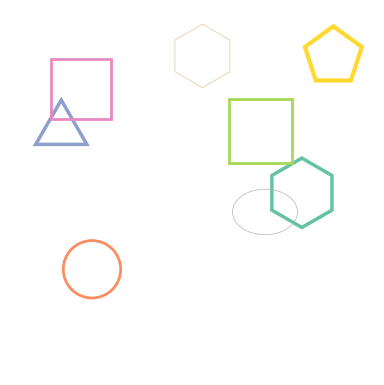[{"shape": "hexagon", "thickness": 2.5, "radius": 0.45, "center": [0.784, 0.499]}, {"shape": "circle", "thickness": 2, "radius": 0.37, "center": [0.239, 0.301]}, {"shape": "triangle", "thickness": 2.5, "radius": 0.38, "center": [0.159, 0.663]}, {"shape": "square", "thickness": 2, "radius": 0.39, "center": [0.21, 0.769]}, {"shape": "square", "thickness": 2, "radius": 0.41, "center": [0.676, 0.66]}, {"shape": "pentagon", "thickness": 3, "radius": 0.39, "center": [0.866, 0.854]}, {"shape": "hexagon", "thickness": 0.5, "radius": 0.41, "center": [0.526, 0.855]}, {"shape": "oval", "thickness": 0.5, "radius": 0.42, "center": [0.688, 0.449]}]